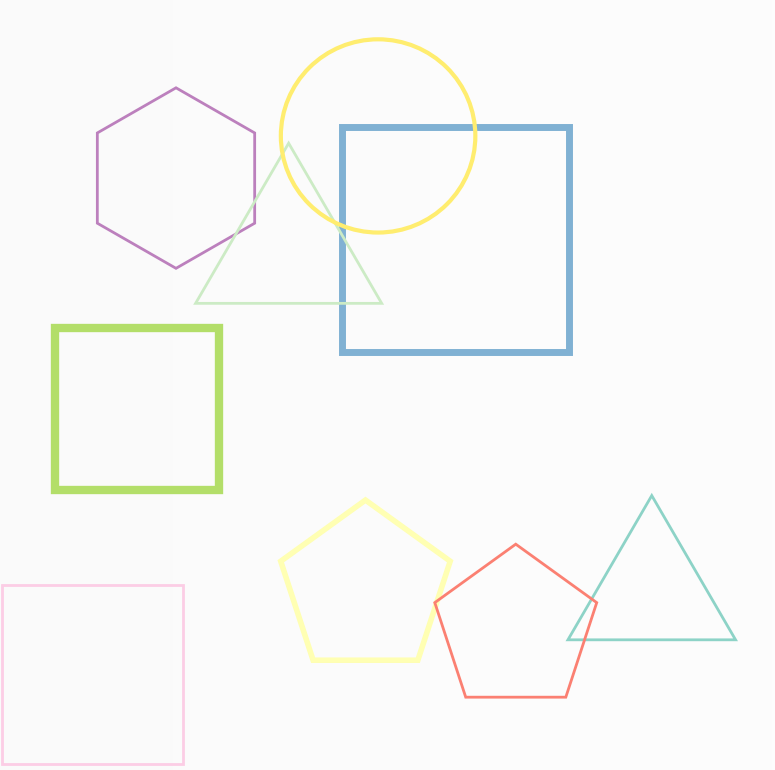[{"shape": "triangle", "thickness": 1, "radius": 0.62, "center": [0.841, 0.232]}, {"shape": "pentagon", "thickness": 2, "radius": 0.57, "center": [0.472, 0.236]}, {"shape": "pentagon", "thickness": 1, "radius": 0.55, "center": [0.666, 0.183]}, {"shape": "square", "thickness": 2.5, "radius": 0.73, "center": [0.588, 0.689]}, {"shape": "square", "thickness": 3, "radius": 0.53, "center": [0.177, 0.468]}, {"shape": "square", "thickness": 1, "radius": 0.58, "center": [0.12, 0.124]}, {"shape": "hexagon", "thickness": 1, "radius": 0.59, "center": [0.227, 0.769]}, {"shape": "triangle", "thickness": 1, "radius": 0.69, "center": [0.372, 0.675]}, {"shape": "circle", "thickness": 1.5, "radius": 0.63, "center": [0.488, 0.823]}]